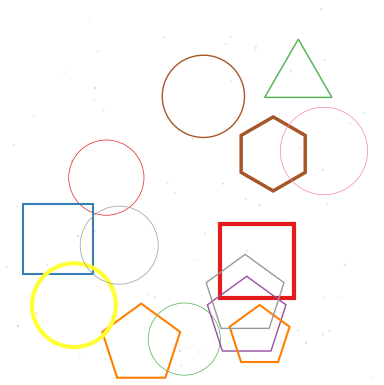[{"shape": "square", "thickness": 3, "radius": 0.48, "center": [0.668, 0.322]}, {"shape": "circle", "thickness": 0.5, "radius": 0.49, "center": [0.276, 0.539]}, {"shape": "square", "thickness": 1.5, "radius": 0.46, "center": [0.15, 0.379]}, {"shape": "triangle", "thickness": 1, "radius": 0.5, "center": [0.775, 0.797]}, {"shape": "circle", "thickness": 0.5, "radius": 0.47, "center": [0.479, 0.119]}, {"shape": "pentagon", "thickness": 1, "radius": 0.54, "center": [0.641, 0.175]}, {"shape": "pentagon", "thickness": 1.5, "radius": 0.41, "center": [0.674, 0.126]}, {"shape": "pentagon", "thickness": 1.5, "radius": 0.53, "center": [0.367, 0.105]}, {"shape": "circle", "thickness": 3, "radius": 0.54, "center": [0.192, 0.207]}, {"shape": "circle", "thickness": 1, "radius": 0.53, "center": [0.528, 0.75]}, {"shape": "hexagon", "thickness": 2.5, "radius": 0.48, "center": [0.71, 0.6]}, {"shape": "circle", "thickness": 0.5, "radius": 0.57, "center": [0.841, 0.608]}, {"shape": "circle", "thickness": 0.5, "radius": 0.51, "center": [0.31, 0.363]}, {"shape": "pentagon", "thickness": 1, "radius": 0.53, "center": [0.637, 0.233]}]